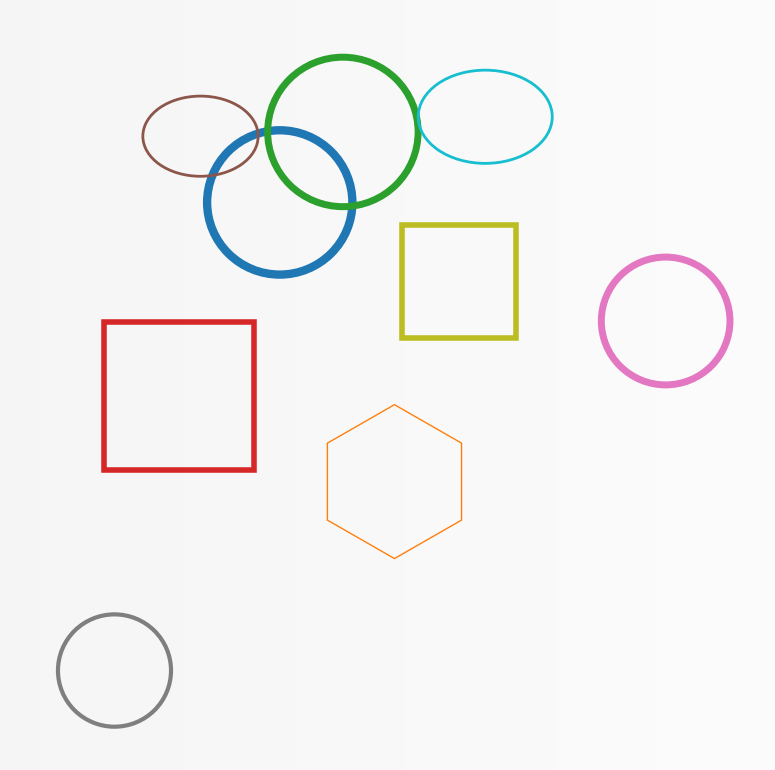[{"shape": "circle", "thickness": 3, "radius": 0.47, "center": [0.361, 0.737]}, {"shape": "hexagon", "thickness": 0.5, "radius": 0.5, "center": [0.509, 0.375]}, {"shape": "circle", "thickness": 2.5, "radius": 0.49, "center": [0.442, 0.829]}, {"shape": "square", "thickness": 2, "radius": 0.48, "center": [0.231, 0.486]}, {"shape": "oval", "thickness": 1, "radius": 0.37, "center": [0.259, 0.823]}, {"shape": "circle", "thickness": 2.5, "radius": 0.41, "center": [0.859, 0.583]}, {"shape": "circle", "thickness": 1.5, "radius": 0.36, "center": [0.148, 0.129]}, {"shape": "square", "thickness": 2, "radius": 0.37, "center": [0.592, 0.634]}, {"shape": "oval", "thickness": 1, "radius": 0.43, "center": [0.626, 0.848]}]